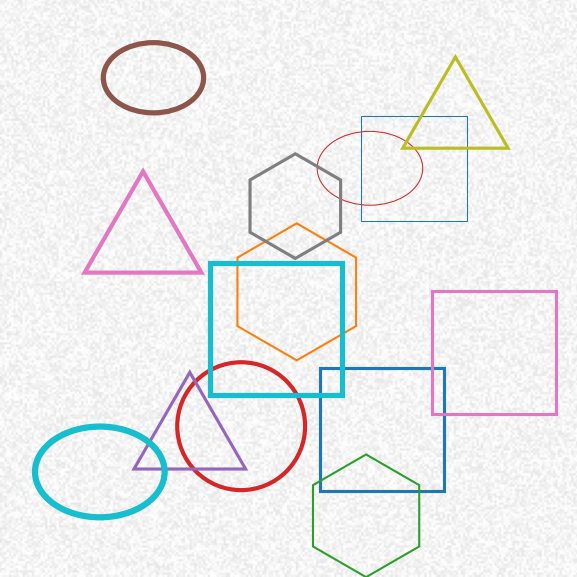[{"shape": "square", "thickness": 0.5, "radius": 0.46, "center": [0.717, 0.707]}, {"shape": "square", "thickness": 1.5, "radius": 0.54, "center": [0.662, 0.255]}, {"shape": "hexagon", "thickness": 1, "radius": 0.59, "center": [0.514, 0.494]}, {"shape": "hexagon", "thickness": 1, "radius": 0.53, "center": [0.634, 0.106]}, {"shape": "oval", "thickness": 0.5, "radius": 0.46, "center": [0.641, 0.708]}, {"shape": "circle", "thickness": 2, "radius": 0.55, "center": [0.418, 0.261]}, {"shape": "triangle", "thickness": 1.5, "radius": 0.56, "center": [0.329, 0.243]}, {"shape": "oval", "thickness": 2.5, "radius": 0.43, "center": [0.266, 0.864]}, {"shape": "triangle", "thickness": 2, "radius": 0.58, "center": [0.248, 0.585]}, {"shape": "square", "thickness": 1.5, "radius": 0.54, "center": [0.856, 0.389]}, {"shape": "hexagon", "thickness": 1.5, "radius": 0.45, "center": [0.511, 0.642]}, {"shape": "triangle", "thickness": 1.5, "radius": 0.53, "center": [0.789, 0.795]}, {"shape": "oval", "thickness": 3, "radius": 0.56, "center": [0.173, 0.182]}, {"shape": "square", "thickness": 2.5, "radius": 0.57, "center": [0.478, 0.429]}]